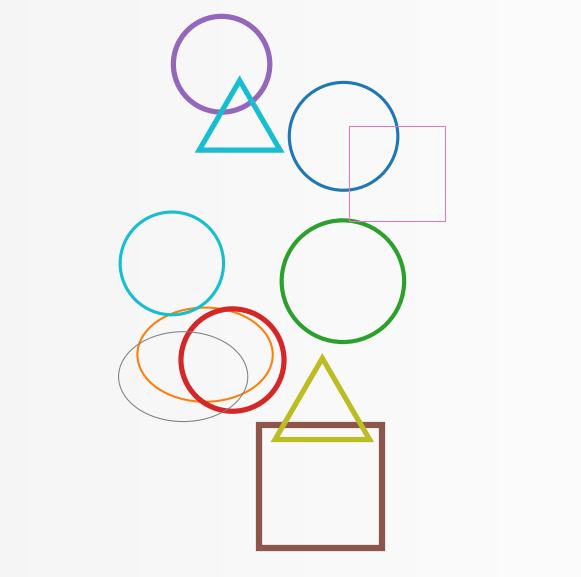[{"shape": "circle", "thickness": 1.5, "radius": 0.47, "center": [0.591, 0.763]}, {"shape": "oval", "thickness": 1, "radius": 0.58, "center": [0.353, 0.385]}, {"shape": "circle", "thickness": 2, "radius": 0.53, "center": [0.59, 0.512]}, {"shape": "circle", "thickness": 2.5, "radius": 0.44, "center": [0.4, 0.376]}, {"shape": "circle", "thickness": 2.5, "radius": 0.41, "center": [0.381, 0.888]}, {"shape": "square", "thickness": 3, "radius": 0.53, "center": [0.551, 0.156]}, {"shape": "square", "thickness": 0.5, "radius": 0.41, "center": [0.682, 0.699]}, {"shape": "oval", "thickness": 0.5, "radius": 0.56, "center": [0.315, 0.347]}, {"shape": "triangle", "thickness": 2.5, "radius": 0.47, "center": [0.555, 0.285]}, {"shape": "circle", "thickness": 1.5, "radius": 0.44, "center": [0.296, 0.543]}, {"shape": "triangle", "thickness": 2.5, "radius": 0.4, "center": [0.412, 0.779]}]